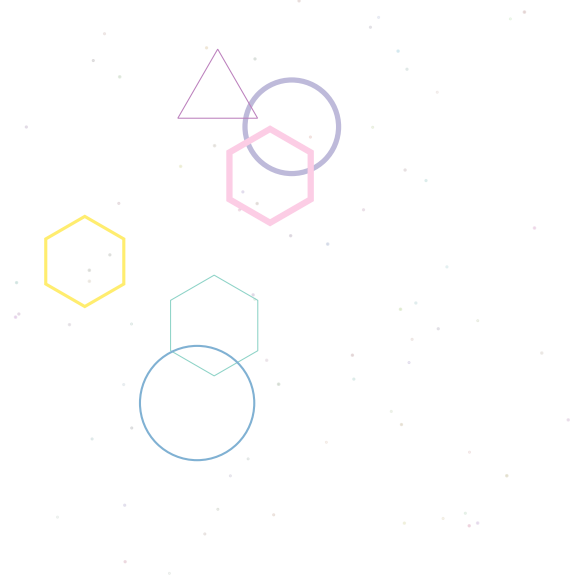[{"shape": "hexagon", "thickness": 0.5, "radius": 0.44, "center": [0.371, 0.435]}, {"shape": "circle", "thickness": 2.5, "radius": 0.41, "center": [0.505, 0.78]}, {"shape": "circle", "thickness": 1, "radius": 0.49, "center": [0.341, 0.301]}, {"shape": "hexagon", "thickness": 3, "radius": 0.41, "center": [0.468, 0.695]}, {"shape": "triangle", "thickness": 0.5, "radius": 0.4, "center": [0.377, 0.834]}, {"shape": "hexagon", "thickness": 1.5, "radius": 0.39, "center": [0.147, 0.546]}]